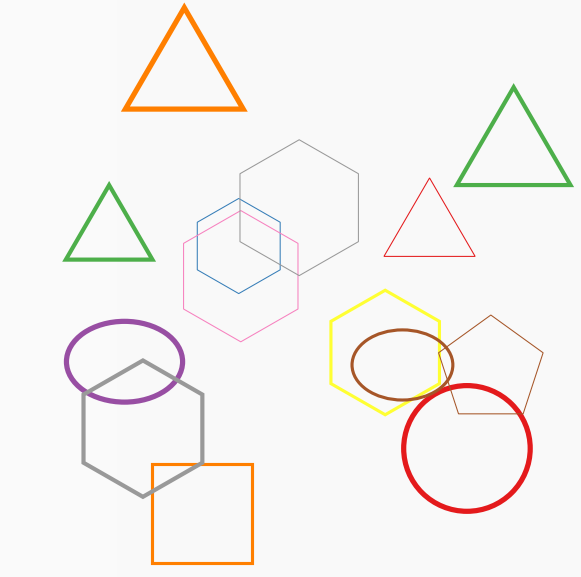[{"shape": "circle", "thickness": 2.5, "radius": 0.54, "center": [0.803, 0.223]}, {"shape": "triangle", "thickness": 0.5, "radius": 0.45, "center": [0.739, 0.6]}, {"shape": "hexagon", "thickness": 0.5, "radius": 0.41, "center": [0.411, 0.573]}, {"shape": "triangle", "thickness": 2, "radius": 0.56, "center": [0.884, 0.735]}, {"shape": "triangle", "thickness": 2, "radius": 0.43, "center": [0.188, 0.593]}, {"shape": "oval", "thickness": 2.5, "radius": 0.5, "center": [0.214, 0.373]}, {"shape": "triangle", "thickness": 2.5, "radius": 0.59, "center": [0.317, 0.869]}, {"shape": "square", "thickness": 1.5, "radius": 0.43, "center": [0.347, 0.11]}, {"shape": "hexagon", "thickness": 1.5, "radius": 0.54, "center": [0.663, 0.389]}, {"shape": "pentagon", "thickness": 0.5, "radius": 0.47, "center": [0.844, 0.359]}, {"shape": "oval", "thickness": 1.5, "radius": 0.43, "center": [0.692, 0.367]}, {"shape": "hexagon", "thickness": 0.5, "radius": 0.57, "center": [0.414, 0.521]}, {"shape": "hexagon", "thickness": 2, "radius": 0.59, "center": [0.246, 0.257]}, {"shape": "hexagon", "thickness": 0.5, "radius": 0.59, "center": [0.515, 0.64]}]